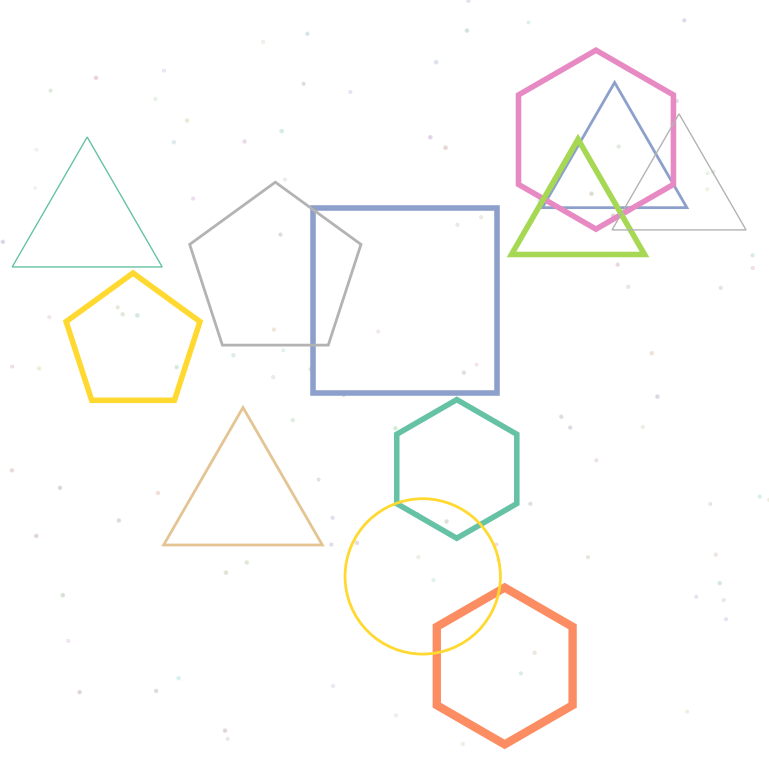[{"shape": "triangle", "thickness": 0.5, "radius": 0.56, "center": [0.113, 0.71]}, {"shape": "hexagon", "thickness": 2, "radius": 0.45, "center": [0.593, 0.391]}, {"shape": "hexagon", "thickness": 3, "radius": 0.51, "center": [0.655, 0.135]}, {"shape": "triangle", "thickness": 1, "radius": 0.54, "center": [0.798, 0.784]}, {"shape": "square", "thickness": 2, "radius": 0.6, "center": [0.526, 0.61]}, {"shape": "hexagon", "thickness": 2, "radius": 0.58, "center": [0.774, 0.819]}, {"shape": "triangle", "thickness": 2, "radius": 0.5, "center": [0.751, 0.719]}, {"shape": "circle", "thickness": 1, "radius": 0.5, "center": [0.549, 0.251]}, {"shape": "pentagon", "thickness": 2, "radius": 0.46, "center": [0.173, 0.554]}, {"shape": "triangle", "thickness": 1, "radius": 0.6, "center": [0.316, 0.352]}, {"shape": "pentagon", "thickness": 1, "radius": 0.58, "center": [0.358, 0.646]}, {"shape": "triangle", "thickness": 0.5, "radius": 0.5, "center": [0.882, 0.752]}]